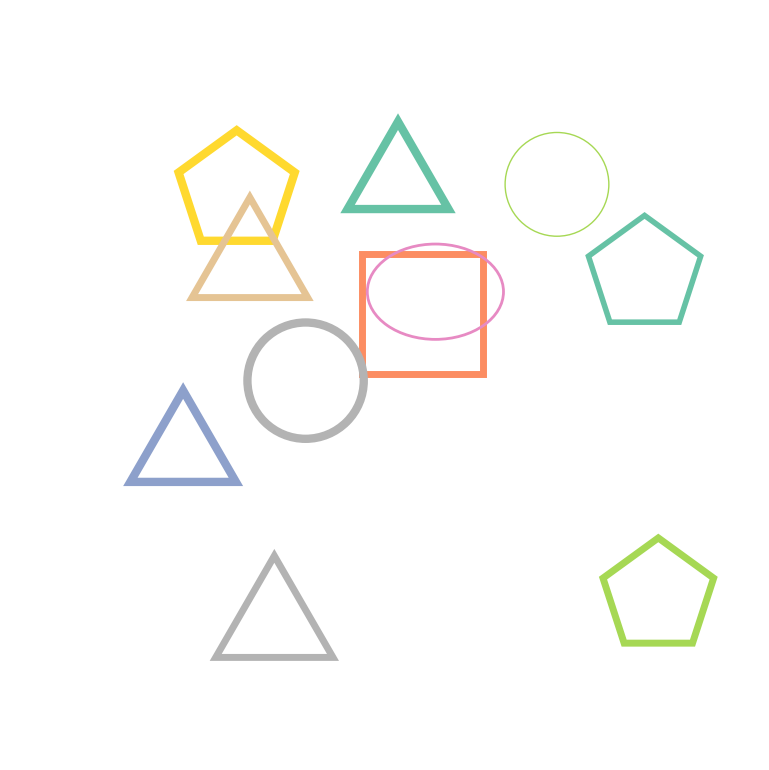[{"shape": "triangle", "thickness": 3, "radius": 0.38, "center": [0.517, 0.766]}, {"shape": "pentagon", "thickness": 2, "radius": 0.38, "center": [0.837, 0.644]}, {"shape": "square", "thickness": 2.5, "radius": 0.39, "center": [0.548, 0.592]}, {"shape": "triangle", "thickness": 3, "radius": 0.4, "center": [0.238, 0.414]}, {"shape": "oval", "thickness": 1, "radius": 0.44, "center": [0.565, 0.621]}, {"shape": "circle", "thickness": 0.5, "radius": 0.34, "center": [0.723, 0.761]}, {"shape": "pentagon", "thickness": 2.5, "radius": 0.38, "center": [0.855, 0.226]}, {"shape": "pentagon", "thickness": 3, "radius": 0.4, "center": [0.307, 0.751]}, {"shape": "triangle", "thickness": 2.5, "radius": 0.43, "center": [0.324, 0.657]}, {"shape": "triangle", "thickness": 2.5, "radius": 0.44, "center": [0.356, 0.19]}, {"shape": "circle", "thickness": 3, "radius": 0.38, "center": [0.397, 0.506]}]